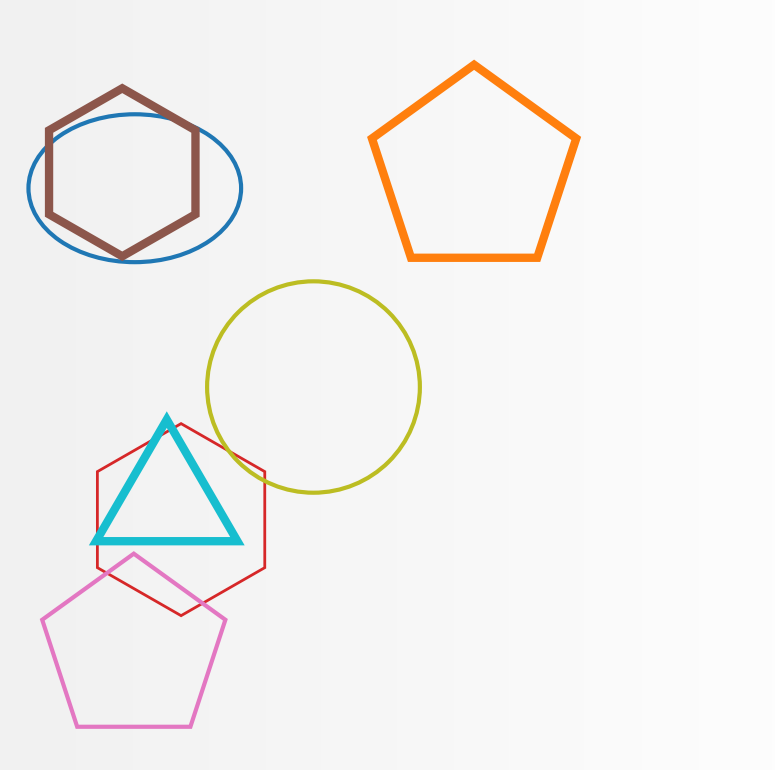[{"shape": "oval", "thickness": 1.5, "radius": 0.69, "center": [0.174, 0.756]}, {"shape": "pentagon", "thickness": 3, "radius": 0.69, "center": [0.612, 0.777]}, {"shape": "hexagon", "thickness": 1, "radius": 0.62, "center": [0.234, 0.325]}, {"shape": "hexagon", "thickness": 3, "radius": 0.55, "center": [0.158, 0.776]}, {"shape": "pentagon", "thickness": 1.5, "radius": 0.62, "center": [0.173, 0.157]}, {"shape": "circle", "thickness": 1.5, "radius": 0.69, "center": [0.405, 0.497]}, {"shape": "triangle", "thickness": 3, "radius": 0.53, "center": [0.215, 0.35]}]